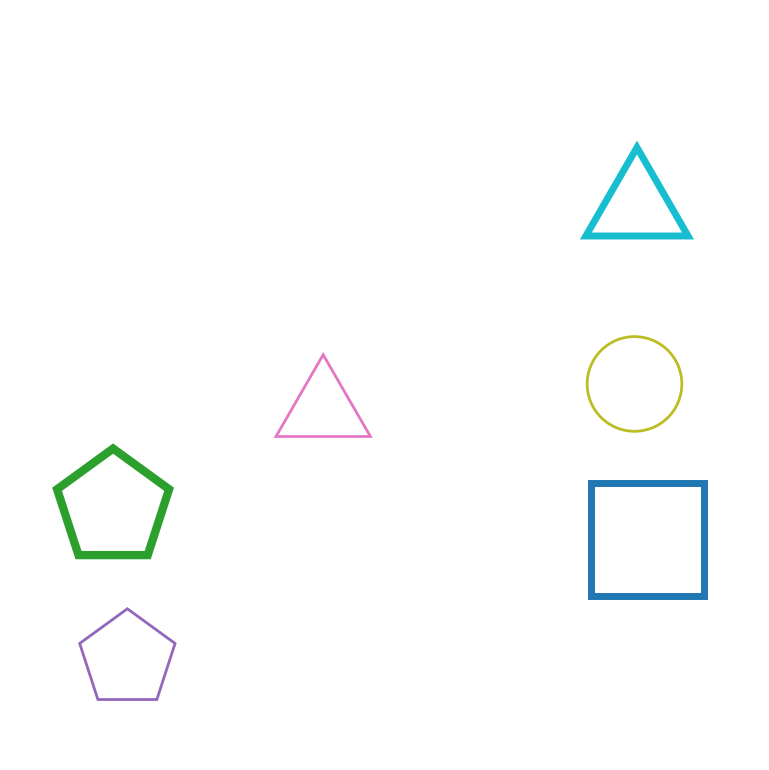[{"shape": "square", "thickness": 2.5, "radius": 0.37, "center": [0.841, 0.3]}, {"shape": "pentagon", "thickness": 3, "radius": 0.38, "center": [0.147, 0.341]}, {"shape": "pentagon", "thickness": 1, "radius": 0.33, "center": [0.165, 0.144]}, {"shape": "triangle", "thickness": 1, "radius": 0.35, "center": [0.42, 0.469]}, {"shape": "circle", "thickness": 1, "radius": 0.31, "center": [0.824, 0.501]}, {"shape": "triangle", "thickness": 2.5, "radius": 0.38, "center": [0.827, 0.732]}]